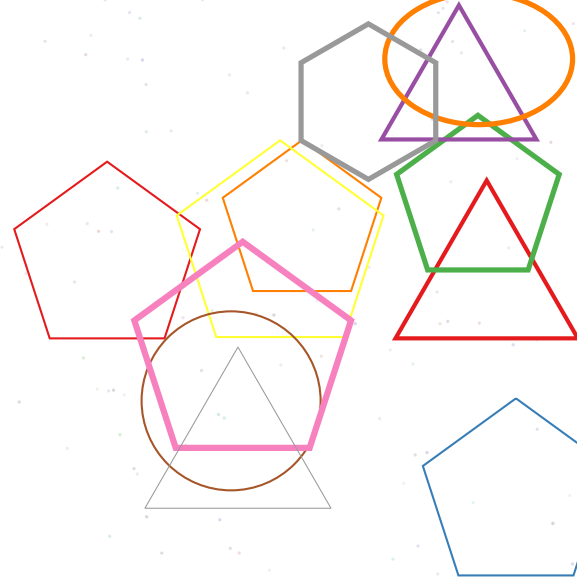[{"shape": "triangle", "thickness": 2, "radius": 0.91, "center": [0.843, 0.504]}, {"shape": "pentagon", "thickness": 1, "radius": 0.85, "center": [0.185, 0.55]}, {"shape": "pentagon", "thickness": 1, "radius": 0.85, "center": [0.893, 0.14]}, {"shape": "pentagon", "thickness": 2.5, "radius": 0.74, "center": [0.828, 0.651]}, {"shape": "triangle", "thickness": 2, "radius": 0.77, "center": [0.795, 0.835]}, {"shape": "oval", "thickness": 2.5, "radius": 0.81, "center": [0.829, 0.897]}, {"shape": "pentagon", "thickness": 1, "radius": 0.72, "center": [0.523, 0.612]}, {"shape": "pentagon", "thickness": 1, "radius": 0.94, "center": [0.485, 0.568]}, {"shape": "circle", "thickness": 1, "radius": 0.77, "center": [0.4, 0.305]}, {"shape": "pentagon", "thickness": 3, "radius": 0.99, "center": [0.42, 0.383]}, {"shape": "triangle", "thickness": 0.5, "radius": 0.93, "center": [0.412, 0.212]}, {"shape": "hexagon", "thickness": 2.5, "radius": 0.67, "center": [0.638, 0.823]}]